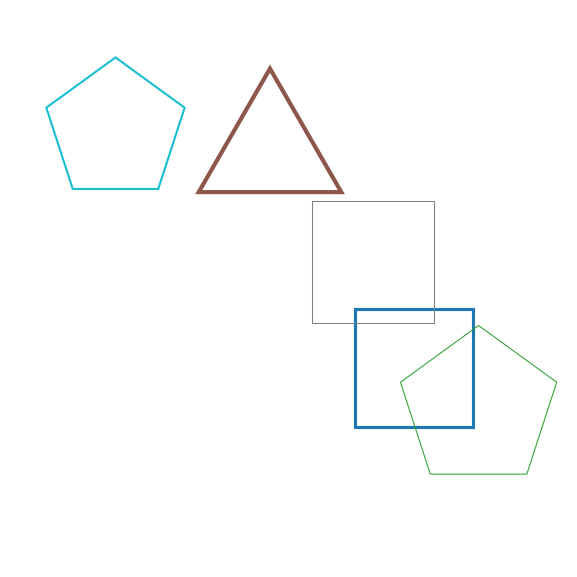[{"shape": "square", "thickness": 1.5, "radius": 0.51, "center": [0.718, 0.363]}, {"shape": "pentagon", "thickness": 0.5, "radius": 0.71, "center": [0.829, 0.293]}, {"shape": "triangle", "thickness": 2, "radius": 0.71, "center": [0.468, 0.738]}, {"shape": "square", "thickness": 0.5, "radius": 0.53, "center": [0.646, 0.545]}, {"shape": "pentagon", "thickness": 1, "radius": 0.63, "center": [0.2, 0.774]}]